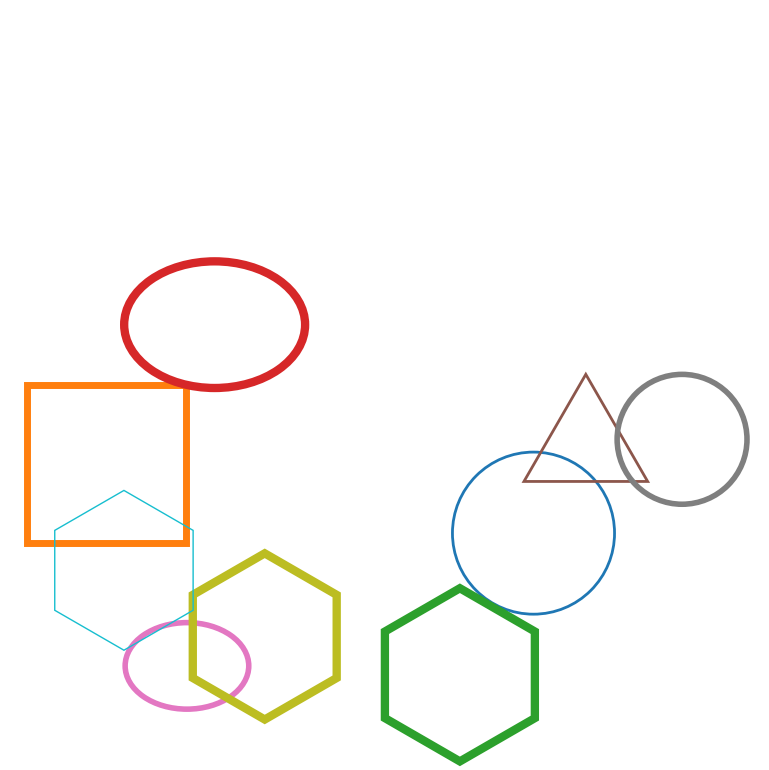[{"shape": "circle", "thickness": 1, "radius": 0.53, "center": [0.693, 0.308]}, {"shape": "square", "thickness": 2.5, "radius": 0.52, "center": [0.139, 0.397]}, {"shape": "hexagon", "thickness": 3, "radius": 0.56, "center": [0.597, 0.124]}, {"shape": "oval", "thickness": 3, "radius": 0.59, "center": [0.279, 0.578]}, {"shape": "triangle", "thickness": 1, "radius": 0.46, "center": [0.761, 0.421]}, {"shape": "oval", "thickness": 2, "radius": 0.4, "center": [0.243, 0.135]}, {"shape": "circle", "thickness": 2, "radius": 0.42, "center": [0.886, 0.429]}, {"shape": "hexagon", "thickness": 3, "radius": 0.54, "center": [0.344, 0.173]}, {"shape": "hexagon", "thickness": 0.5, "radius": 0.52, "center": [0.161, 0.259]}]